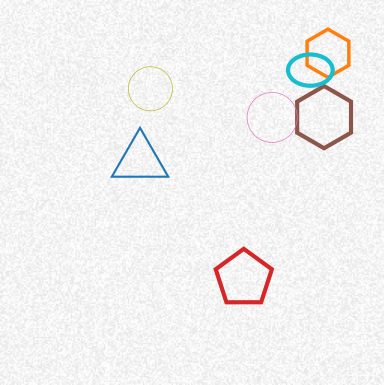[{"shape": "triangle", "thickness": 1.5, "radius": 0.42, "center": [0.364, 0.583]}, {"shape": "hexagon", "thickness": 2.5, "radius": 0.31, "center": [0.852, 0.862]}, {"shape": "pentagon", "thickness": 3, "radius": 0.38, "center": [0.633, 0.277]}, {"shape": "hexagon", "thickness": 3, "radius": 0.4, "center": [0.842, 0.696]}, {"shape": "circle", "thickness": 0.5, "radius": 0.33, "center": [0.707, 0.695]}, {"shape": "circle", "thickness": 0.5, "radius": 0.29, "center": [0.391, 0.769]}, {"shape": "oval", "thickness": 3, "radius": 0.29, "center": [0.806, 0.818]}]